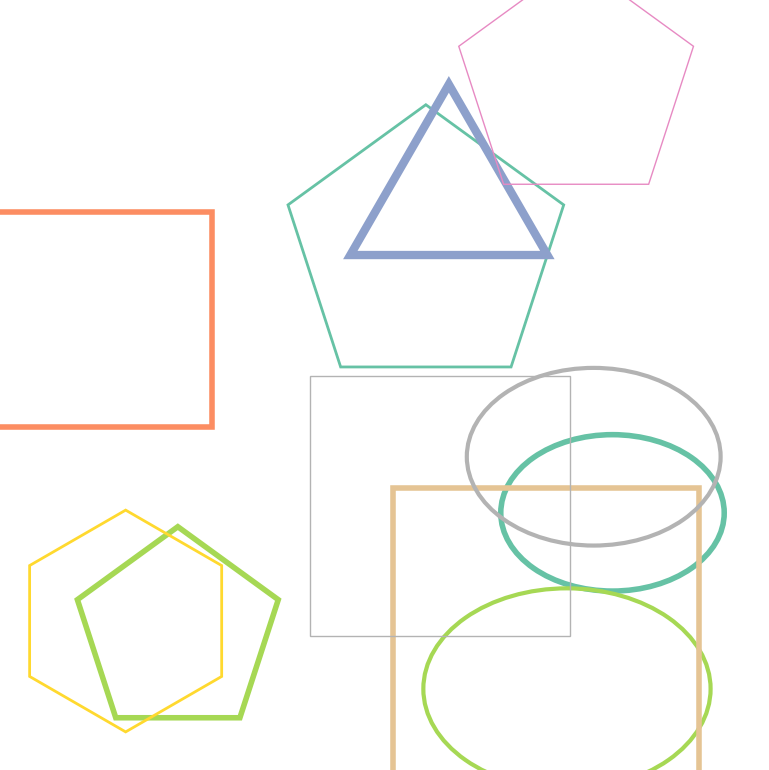[{"shape": "oval", "thickness": 2, "radius": 0.73, "center": [0.795, 0.334]}, {"shape": "pentagon", "thickness": 1, "radius": 0.94, "center": [0.553, 0.676]}, {"shape": "square", "thickness": 2, "radius": 0.7, "center": [0.136, 0.585]}, {"shape": "triangle", "thickness": 3, "radius": 0.74, "center": [0.583, 0.743]}, {"shape": "pentagon", "thickness": 0.5, "radius": 0.8, "center": [0.748, 0.89]}, {"shape": "pentagon", "thickness": 2, "radius": 0.69, "center": [0.231, 0.179]}, {"shape": "oval", "thickness": 1.5, "radius": 0.93, "center": [0.736, 0.105]}, {"shape": "hexagon", "thickness": 1, "radius": 0.72, "center": [0.163, 0.193]}, {"shape": "square", "thickness": 2, "radius": 0.99, "center": [0.709, 0.168]}, {"shape": "square", "thickness": 0.5, "radius": 0.85, "center": [0.572, 0.343]}, {"shape": "oval", "thickness": 1.5, "radius": 0.82, "center": [0.771, 0.407]}]